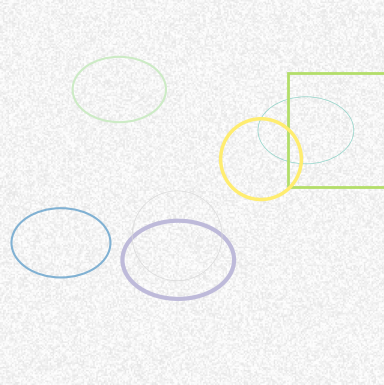[{"shape": "oval", "thickness": 0.5, "radius": 0.62, "center": [0.794, 0.662]}, {"shape": "oval", "thickness": 3, "radius": 0.73, "center": [0.463, 0.325]}, {"shape": "oval", "thickness": 1.5, "radius": 0.64, "center": [0.158, 0.369]}, {"shape": "square", "thickness": 2, "radius": 0.74, "center": [0.897, 0.662]}, {"shape": "circle", "thickness": 0.5, "radius": 0.58, "center": [0.46, 0.388]}, {"shape": "oval", "thickness": 1.5, "radius": 0.61, "center": [0.31, 0.768]}, {"shape": "circle", "thickness": 2.5, "radius": 0.52, "center": [0.678, 0.587]}]